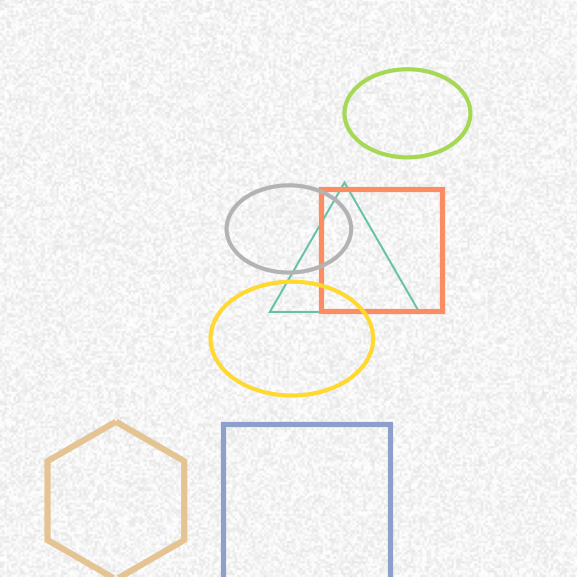[{"shape": "triangle", "thickness": 1, "radius": 0.75, "center": [0.597, 0.534]}, {"shape": "square", "thickness": 2.5, "radius": 0.53, "center": [0.66, 0.566]}, {"shape": "square", "thickness": 2.5, "radius": 0.73, "center": [0.531, 0.119]}, {"shape": "oval", "thickness": 2, "radius": 0.54, "center": [0.705, 0.803]}, {"shape": "oval", "thickness": 2, "radius": 0.7, "center": [0.505, 0.413]}, {"shape": "hexagon", "thickness": 3, "radius": 0.68, "center": [0.201, 0.132]}, {"shape": "oval", "thickness": 2, "radius": 0.54, "center": [0.5, 0.603]}]